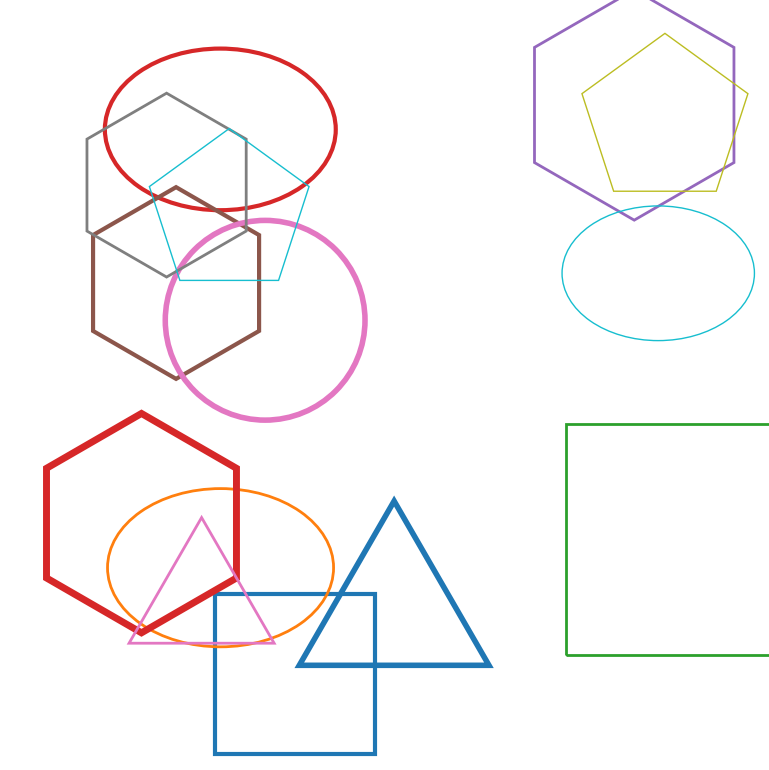[{"shape": "triangle", "thickness": 2, "radius": 0.71, "center": [0.512, 0.207]}, {"shape": "square", "thickness": 1.5, "radius": 0.52, "center": [0.383, 0.124]}, {"shape": "oval", "thickness": 1, "radius": 0.73, "center": [0.286, 0.263]}, {"shape": "square", "thickness": 1, "radius": 0.75, "center": [0.885, 0.299]}, {"shape": "hexagon", "thickness": 2.5, "radius": 0.71, "center": [0.184, 0.321]}, {"shape": "oval", "thickness": 1.5, "radius": 0.75, "center": [0.286, 0.832]}, {"shape": "hexagon", "thickness": 1, "radius": 0.75, "center": [0.824, 0.864]}, {"shape": "hexagon", "thickness": 1.5, "radius": 0.62, "center": [0.229, 0.632]}, {"shape": "triangle", "thickness": 1, "radius": 0.54, "center": [0.262, 0.219]}, {"shape": "circle", "thickness": 2, "radius": 0.65, "center": [0.344, 0.584]}, {"shape": "hexagon", "thickness": 1, "radius": 0.6, "center": [0.216, 0.76]}, {"shape": "pentagon", "thickness": 0.5, "radius": 0.57, "center": [0.864, 0.843]}, {"shape": "pentagon", "thickness": 0.5, "radius": 0.55, "center": [0.298, 0.724]}, {"shape": "oval", "thickness": 0.5, "radius": 0.62, "center": [0.855, 0.645]}]